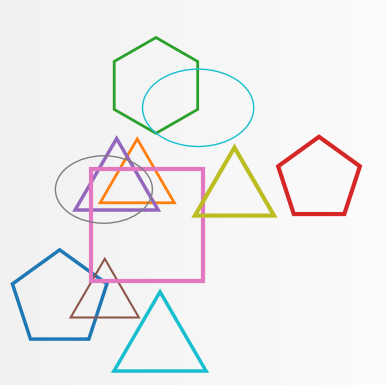[{"shape": "pentagon", "thickness": 2.5, "radius": 0.64, "center": [0.154, 0.223]}, {"shape": "triangle", "thickness": 2, "radius": 0.55, "center": [0.354, 0.529]}, {"shape": "hexagon", "thickness": 2, "radius": 0.62, "center": [0.402, 0.778]}, {"shape": "pentagon", "thickness": 3, "radius": 0.55, "center": [0.823, 0.534]}, {"shape": "triangle", "thickness": 2.5, "radius": 0.62, "center": [0.301, 0.516]}, {"shape": "triangle", "thickness": 1.5, "radius": 0.51, "center": [0.27, 0.226]}, {"shape": "square", "thickness": 3, "radius": 0.73, "center": [0.379, 0.415]}, {"shape": "oval", "thickness": 1, "radius": 0.63, "center": [0.268, 0.508]}, {"shape": "triangle", "thickness": 3, "radius": 0.59, "center": [0.605, 0.499]}, {"shape": "oval", "thickness": 1, "radius": 0.72, "center": [0.511, 0.72]}, {"shape": "triangle", "thickness": 2.5, "radius": 0.69, "center": [0.413, 0.105]}]